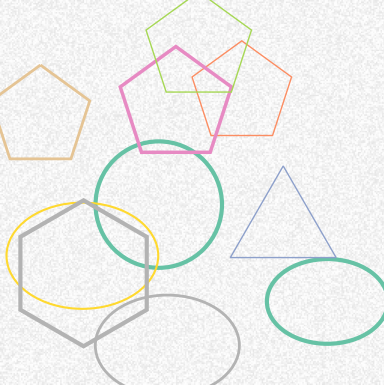[{"shape": "circle", "thickness": 3, "radius": 0.82, "center": [0.412, 0.469]}, {"shape": "oval", "thickness": 3, "radius": 0.79, "center": [0.85, 0.217]}, {"shape": "pentagon", "thickness": 1, "radius": 0.68, "center": [0.628, 0.758]}, {"shape": "triangle", "thickness": 1, "radius": 0.79, "center": [0.736, 0.41]}, {"shape": "pentagon", "thickness": 2.5, "radius": 0.76, "center": [0.457, 0.727]}, {"shape": "pentagon", "thickness": 1, "radius": 0.72, "center": [0.516, 0.877]}, {"shape": "oval", "thickness": 1.5, "radius": 0.99, "center": [0.214, 0.336]}, {"shape": "pentagon", "thickness": 2, "radius": 0.67, "center": [0.105, 0.696]}, {"shape": "oval", "thickness": 2, "radius": 0.94, "center": [0.435, 0.103]}, {"shape": "hexagon", "thickness": 3, "radius": 0.95, "center": [0.217, 0.29]}]